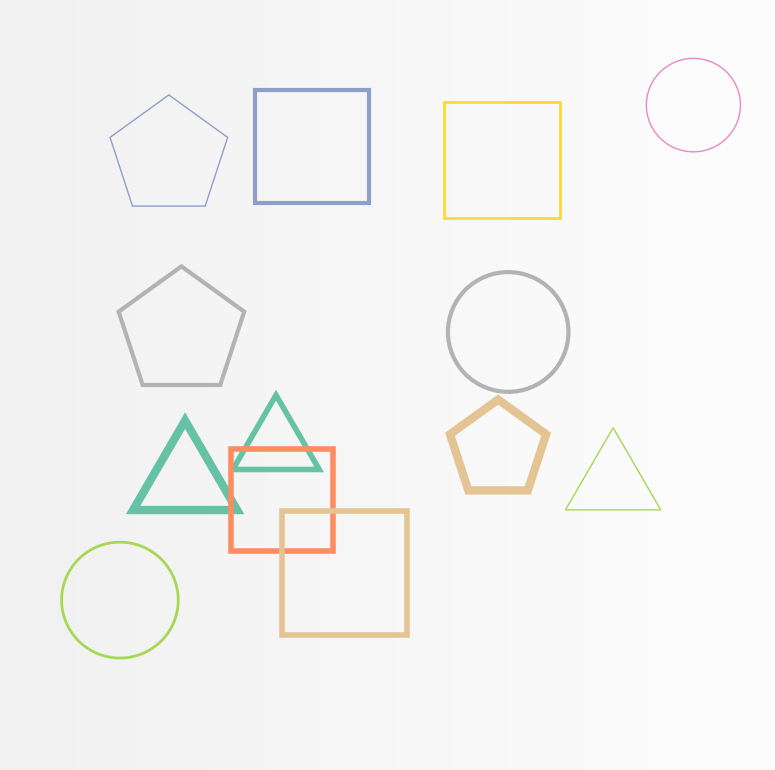[{"shape": "triangle", "thickness": 3, "radius": 0.39, "center": [0.239, 0.376]}, {"shape": "triangle", "thickness": 2, "radius": 0.32, "center": [0.356, 0.422]}, {"shape": "square", "thickness": 2, "radius": 0.33, "center": [0.364, 0.351]}, {"shape": "pentagon", "thickness": 0.5, "radius": 0.4, "center": [0.218, 0.797]}, {"shape": "square", "thickness": 1.5, "radius": 0.37, "center": [0.403, 0.81]}, {"shape": "circle", "thickness": 0.5, "radius": 0.3, "center": [0.895, 0.864]}, {"shape": "circle", "thickness": 1, "radius": 0.38, "center": [0.155, 0.221]}, {"shape": "triangle", "thickness": 0.5, "radius": 0.36, "center": [0.791, 0.373]}, {"shape": "square", "thickness": 1, "radius": 0.38, "center": [0.648, 0.792]}, {"shape": "square", "thickness": 2, "radius": 0.4, "center": [0.444, 0.256]}, {"shape": "pentagon", "thickness": 3, "radius": 0.33, "center": [0.643, 0.416]}, {"shape": "circle", "thickness": 1.5, "radius": 0.39, "center": [0.656, 0.569]}, {"shape": "pentagon", "thickness": 1.5, "radius": 0.43, "center": [0.234, 0.569]}]